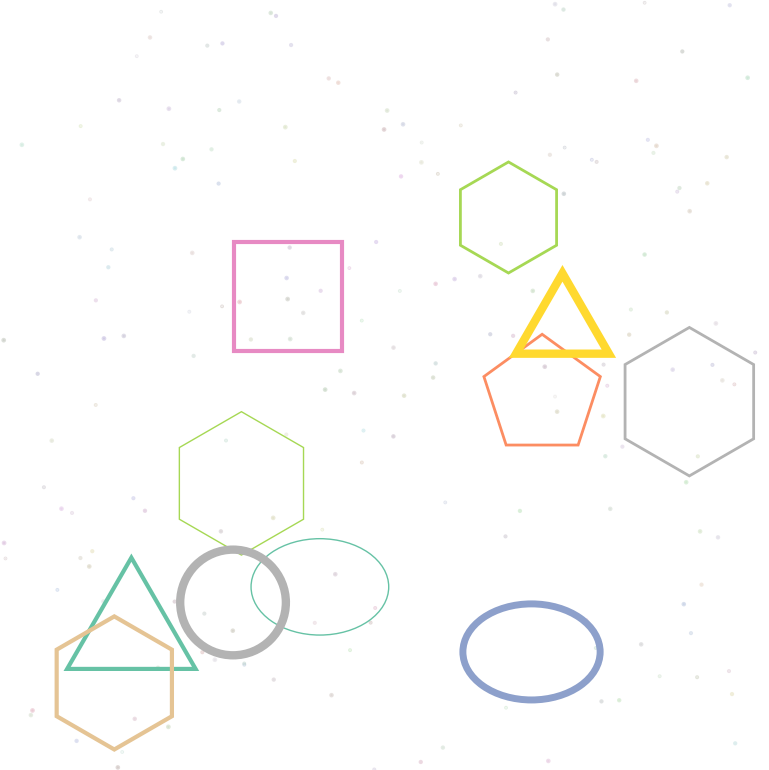[{"shape": "oval", "thickness": 0.5, "radius": 0.45, "center": [0.415, 0.238]}, {"shape": "triangle", "thickness": 1.5, "radius": 0.48, "center": [0.171, 0.179]}, {"shape": "pentagon", "thickness": 1, "radius": 0.4, "center": [0.704, 0.486]}, {"shape": "oval", "thickness": 2.5, "radius": 0.45, "center": [0.69, 0.153]}, {"shape": "square", "thickness": 1.5, "radius": 0.35, "center": [0.374, 0.615]}, {"shape": "hexagon", "thickness": 0.5, "radius": 0.47, "center": [0.314, 0.372]}, {"shape": "hexagon", "thickness": 1, "radius": 0.36, "center": [0.66, 0.718]}, {"shape": "triangle", "thickness": 3, "radius": 0.35, "center": [0.73, 0.575]}, {"shape": "hexagon", "thickness": 1.5, "radius": 0.43, "center": [0.148, 0.113]}, {"shape": "hexagon", "thickness": 1, "radius": 0.48, "center": [0.895, 0.478]}, {"shape": "circle", "thickness": 3, "radius": 0.34, "center": [0.303, 0.218]}]